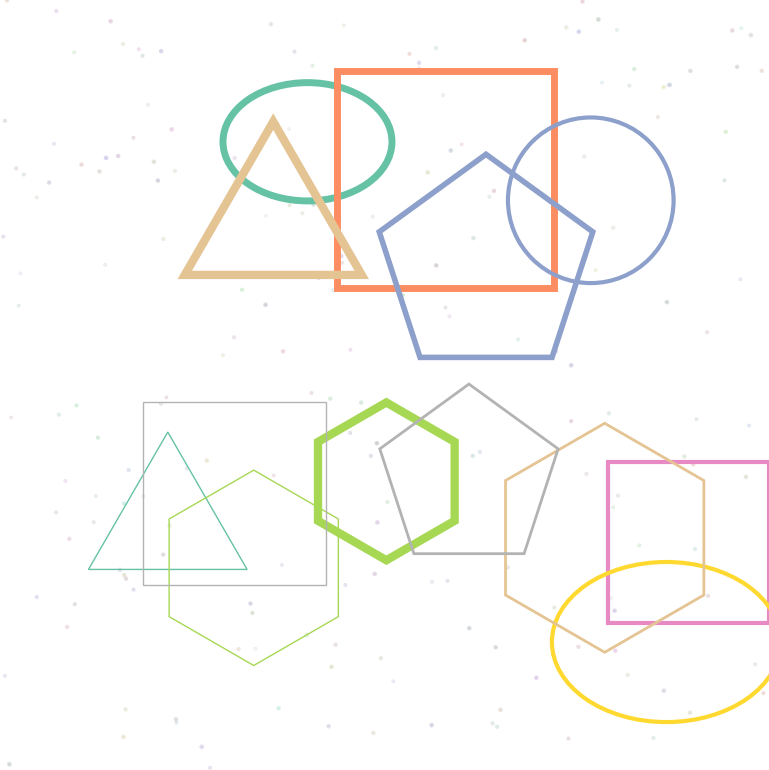[{"shape": "oval", "thickness": 2.5, "radius": 0.55, "center": [0.399, 0.816]}, {"shape": "triangle", "thickness": 0.5, "radius": 0.59, "center": [0.218, 0.32]}, {"shape": "square", "thickness": 2.5, "radius": 0.7, "center": [0.578, 0.767]}, {"shape": "circle", "thickness": 1.5, "radius": 0.54, "center": [0.767, 0.74]}, {"shape": "pentagon", "thickness": 2, "radius": 0.73, "center": [0.631, 0.654]}, {"shape": "square", "thickness": 1.5, "radius": 0.52, "center": [0.894, 0.295]}, {"shape": "hexagon", "thickness": 3, "radius": 0.51, "center": [0.502, 0.375]}, {"shape": "hexagon", "thickness": 0.5, "radius": 0.63, "center": [0.33, 0.263]}, {"shape": "oval", "thickness": 1.5, "radius": 0.74, "center": [0.865, 0.166]}, {"shape": "triangle", "thickness": 3, "radius": 0.66, "center": [0.355, 0.709]}, {"shape": "hexagon", "thickness": 1, "radius": 0.74, "center": [0.785, 0.302]}, {"shape": "pentagon", "thickness": 1, "radius": 0.61, "center": [0.609, 0.379]}, {"shape": "square", "thickness": 0.5, "radius": 0.59, "center": [0.304, 0.359]}]